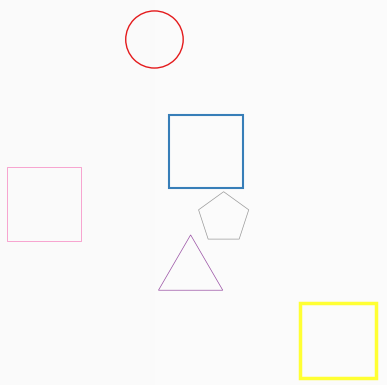[{"shape": "circle", "thickness": 1, "radius": 0.37, "center": [0.399, 0.897]}, {"shape": "square", "thickness": 1.5, "radius": 0.48, "center": [0.531, 0.607]}, {"shape": "triangle", "thickness": 0.5, "radius": 0.48, "center": [0.492, 0.294]}, {"shape": "square", "thickness": 2.5, "radius": 0.49, "center": [0.872, 0.116]}, {"shape": "square", "thickness": 0.5, "radius": 0.48, "center": [0.114, 0.47]}, {"shape": "pentagon", "thickness": 0.5, "radius": 0.34, "center": [0.577, 0.434]}]